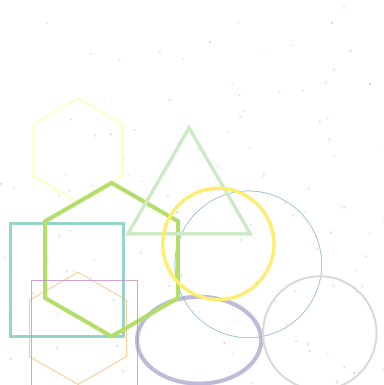[{"shape": "square", "thickness": 2, "radius": 0.73, "center": [0.172, 0.274]}, {"shape": "hexagon", "thickness": 1, "radius": 0.67, "center": [0.202, 0.61]}, {"shape": "oval", "thickness": 3, "radius": 0.81, "center": [0.517, 0.116]}, {"shape": "circle", "thickness": 0.5, "radius": 0.95, "center": [0.645, 0.313]}, {"shape": "hexagon", "thickness": 0.5, "radius": 0.73, "center": [0.203, 0.147]}, {"shape": "hexagon", "thickness": 3, "radius": 1.0, "center": [0.29, 0.326]}, {"shape": "circle", "thickness": 1.5, "radius": 0.74, "center": [0.831, 0.135]}, {"shape": "square", "thickness": 0.5, "radius": 0.69, "center": [0.218, 0.135]}, {"shape": "triangle", "thickness": 2.5, "radius": 0.92, "center": [0.491, 0.484]}, {"shape": "circle", "thickness": 2.5, "radius": 0.72, "center": [0.567, 0.366]}]